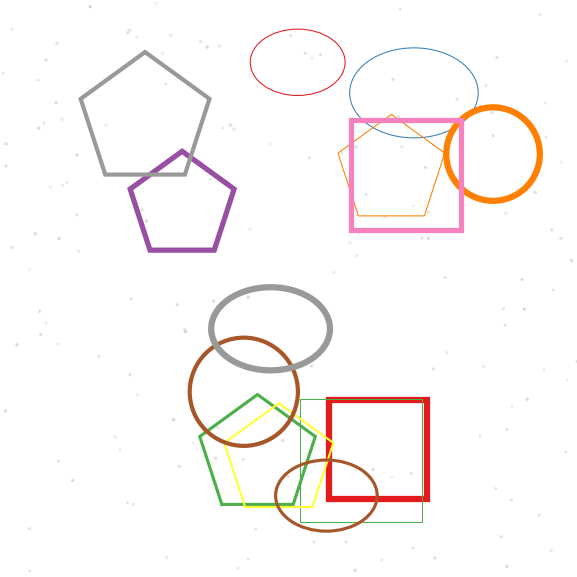[{"shape": "square", "thickness": 3, "radius": 0.43, "center": [0.655, 0.221]}, {"shape": "oval", "thickness": 0.5, "radius": 0.41, "center": [0.515, 0.891]}, {"shape": "oval", "thickness": 0.5, "radius": 0.56, "center": [0.717, 0.838]}, {"shape": "pentagon", "thickness": 1.5, "radius": 0.53, "center": [0.446, 0.211]}, {"shape": "square", "thickness": 0.5, "radius": 0.53, "center": [0.626, 0.202]}, {"shape": "pentagon", "thickness": 2.5, "radius": 0.47, "center": [0.315, 0.643]}, {"shape": "pentagon", "thickness": 0.5, "radius": 0.49, "center": [0.678, 0.704]}, {"shape": "circle", "thickness": 3, "radius": 0.4, "center": [0.854, 0.732]}, {"shape": "pentagon", "thickness": 1, "radius": 0.5, "center": [0.483, 0.202]}, {"shape": "oval", "thickness": 1.5, "radius": 0.44, "center": [0.565, 0.141]}, {"shape": "circle", "thickness": 2, "radius": 0.47, "center": [0.422, 0.321]}, {"shape": "square", "thickness": 2.5, "radius": 0.48, "center": [0.703, 0.696]}, {"shape": "oval", "thickness": 3, "radius": 0.51, "center": [0.469, 0.43]}, {"shape": "pentagon", "thickness": 2, "radius": 0.59, "center": [0.251, 0.792]}]